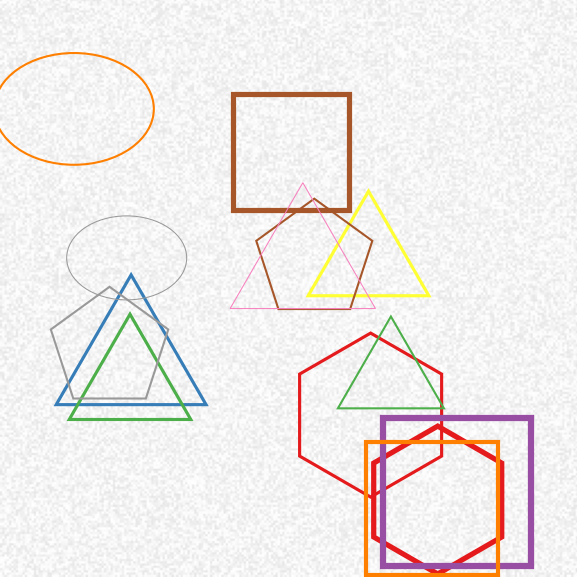[{"shape": "hexagon", "thickness": 2.5, "radius": 0.64, "center": [0.758, 0.133]}, {"shape": "hexagon", "thickness": 1.5, "radius": 0.71, "center": [0.642, 0.28]}, {"shape": "triangle", "thickness": 1.5, "radius": 0.75, "center": [0.227, 0.373]}, {"shape": "triangle", "thickness": 1, "radius": 0.53, "center": [0.677, 0.345]}, {"shape": "triangle", "thickness": 1.5, "radius": 0.61, "center": [0.225, 0.334]}, {"shape": "square", "thickness": 3, "radius": 0.64, "center": [0.791, 0.147]}, {"shape": "oval", "thickness": 1, "radius": 0.69, "center": [0.128, 0.811]}, {"shape": "square", "thickness": 2, "radius": 0.57, "center": [0.749, 0.119]}, {"shape": "triangle", "thickness": 1.5, "radius": 0.6, "center": [0.638, 0.547]}, {"shape": "square", "thickness": 2.5, "radius": 0.5, "center": [0.503, 0.735]}, {"shape": "pentagon", "thickness": 1, "radius": 0.53, "center": [0.544, 0.549]}, {"shape": "triangle", "thickness": 0.5, "radius": 0.73, "center": [0.524, 0.537]}, {"shape": "oval", "thickness": 0.5, "radius": 0.52, "center": [0.219, 0.553]}, {"shape": "pentagon", "thickness": 1, "radius": 0.53, "center": [0.19, 0.396]}]